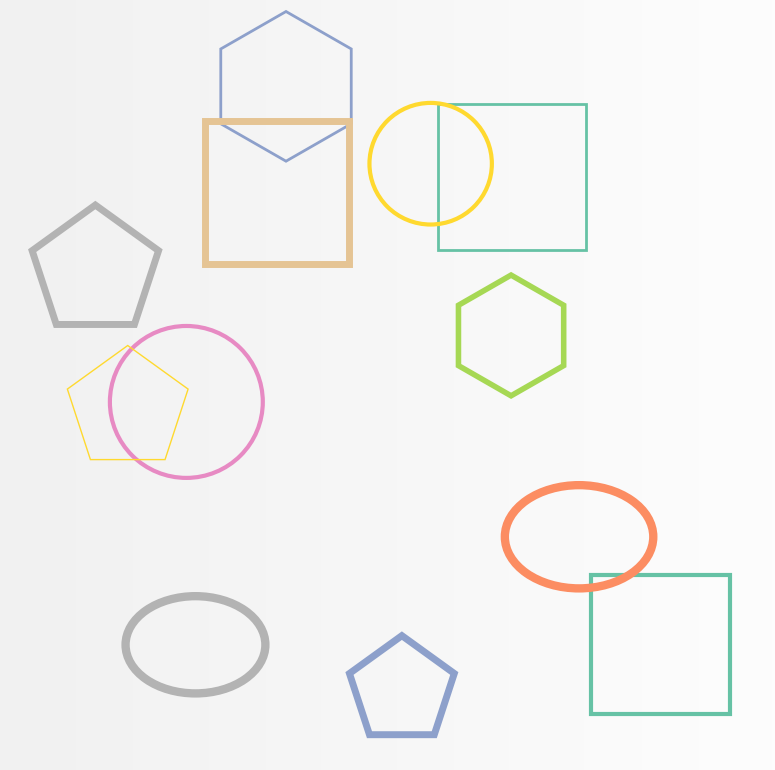[{"shape": "square", "thickness": 1.5, "radius": 0.45, "center": [0.852, 0.163]}, {"shape": "square", "thickness": 1, "radius": 0.48, "center": [0.661, 0.77]}, {"shape": "oval", "thickness": 3, "radius": 0.48, "center": [0.747, 0.303]}, {"shape": "hexagon", "thickness": 1, "radius": 0.49, "center": [0.369, 0.888]}, {"shape": "pentagon", "thickness": 2.5, "radius": 0.36, "center": [0.519, 0.103]}, {"shape": "circle", "thickness": 1.5, "radius": 0.49, "center": [0.24, 0.478]}, {"shape": "hexagon", "thickness": 2, "radius": 0.39, "center": [0.659, 0.564]}, {"shape": "pentagon", "thickness": 0.5, "radius": 0.41, "center": [0.165, 0.469]}, {"shape": "circle", "thickness": 1.5, "radius": 0.39, "center": [0.556, 0.787]}, {"shape": "square", "thickness": 2.5, "radius": 0.46, "center": [0.357, 0.75]}, {"shape": "oval", "thickness": 3, "radius": 0.45, "center": [0.252, 0.163]}, {"shape": "pentagon", "thickness": 2.5, "radius": 0.43, "center": [0.123, 0.648]}]